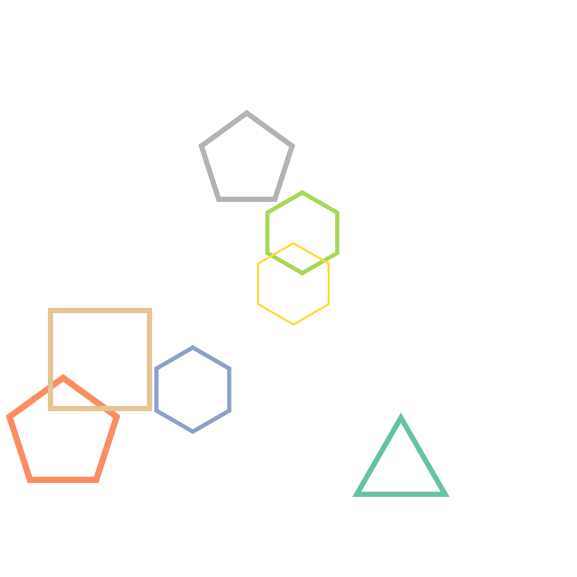[{"shape": "triangle", "thickness": 2.5, "radius": 0.44, "center": [0.694, 0.187]}, {"shape": "pentagon", "thickness": 3, "radius": 0.49, "center": [0.109, 0.247]}, {"shape": "hexagon", "thickness": 2, "radius": 0.36, "center": [0.334, 0.325]}, {"shape": "hexagon", "thickness": 2, "radius": 0.35, "center": [0.524, 0.596]}, {"shape": "hexagon", "thickness": 1, "radius": 0.35, "center": [0.508, 0.508]}, {"shape": "square", "thickness": 2.5, "radius": 0.43, "center": [0.172, 0.377]}, {"shape": "pentagon", "thickness": 2.5, "radius": 0.41, "center": [0.427, 0.721]}]